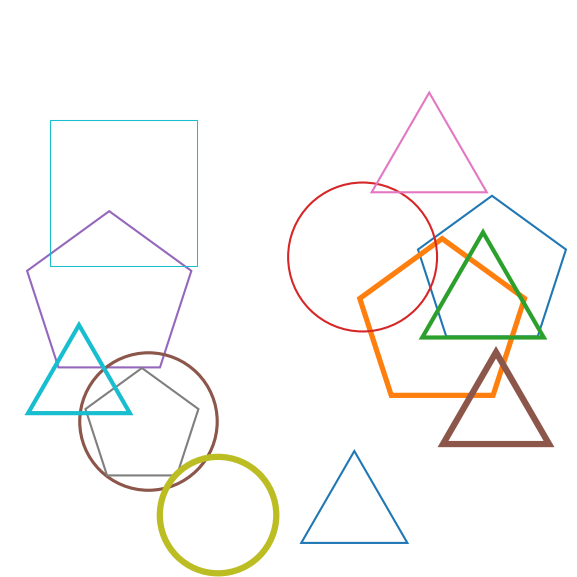[{"shape": "pentagon", "thickness": 1, "radius": 0.67, "center": [0.852, 0.525]}, {"shape": "triangle", "thickness": 1, "radius": 0.53, "center": [0.614, 0.112]}, {"shape": "pentagon", "thickness": 2.5, "radius": 0.75, "center": [0.766, 0.436]}, {"shape": "triangle", "thickness": 2, "radius": 0.61, "center": [0.836, 0.475]}, {"shape": "circle", "thickness": 1, "radius": 0.64, "center": [0.628, 0.554]}, {"shape": "pentagon", "thickness": 1, "radius": 0.75, "center": [0.189, 0.484]}, {"shape": "circle", "thickness": 1.5, "radius": 0.6, "center": [0.257, 0.269]}, {"shape": "triangle", "thickness": 3, "radius": 0.53, "center": [0.859, 0.283]}, {"shape": "triangle", "thickness": 1, "radius": 0.58, "center": [0.743, 0.724]}, {"shape": "pentagon", "thickness": 1, "radius": 0.51, "center": [0.246, 0.259]}, {"shape": "circle", "thickness": 3, "radius": 0.5, "center": [0.378, 0.107]}, {"shape": "triangle", "thickness": 2, "radius": 0.51, "center": [0.137, 0.335]}, {"shape": "square", "thickness": 0.5, "radius": 0.63, "center": [0.214, 0.665]}]